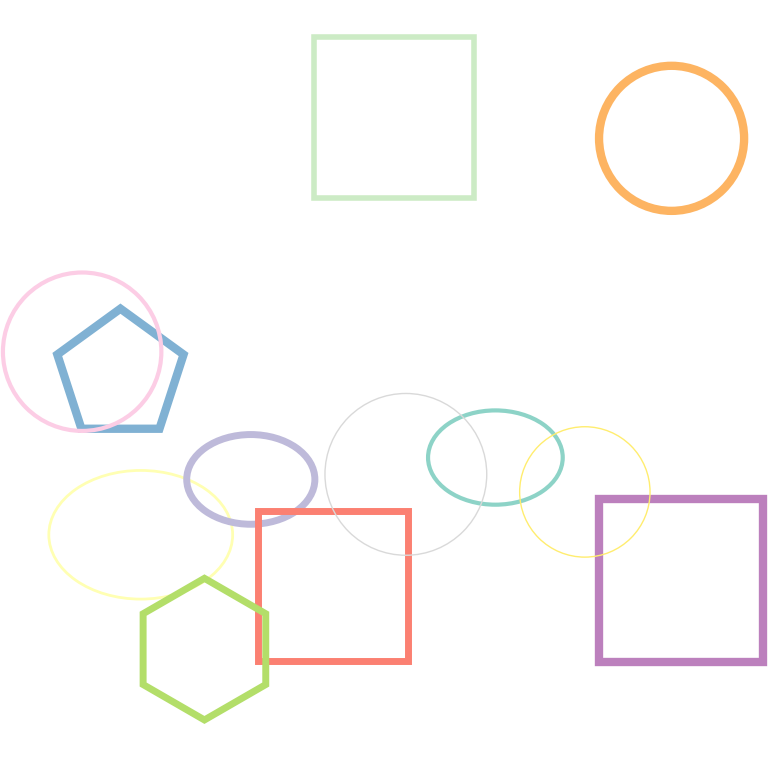[{"shape": "oval", "thickness": 1.5, "radius": 0.44, "center": [0.643, 0.406]}, {"shape": "oval", "thickness": 1, "radius": 0.6, "center": [0.183, 0.305]}, {"shape": "oval", "thickness": 2.5, "radius": 0.42, "center": [0.326, 0.377]}, {"shape": "square", "thickness": 2.5, "radius": 0.49, "center": [0.433, 0.239]}, {"shape": "pentagon", "thickness": 3, "radius": 0.43, "center": [0.156, 0.513]}, {"shape": "circle", "thickness": 3, "radius": 0.47, "center": [0.872, 0.82]}, {"shape": "hexagon", "thickness": 2.5, "radius": 0.46, "center": [0.266, 0.157]}, {"shape": "circle", "thickness": 1.5, "radius": 0.51, "center": [0.107, 0.543]}, {"shape": "circle", "thickness": 0.5, "radius": 0.53, "center": [0.527, 0.384]}, {"shape": "square", "thickness": 3, "radius": 0.53, "center": [0.884, 0.246]}, {"shape": "square", "thickness": 2, "radius": 0.52, "center": [0.512, 0.848]}, {"shape": "circle", "thickness": 0.5, "radius": 0.42, "center": [0.76, 0.361]}]